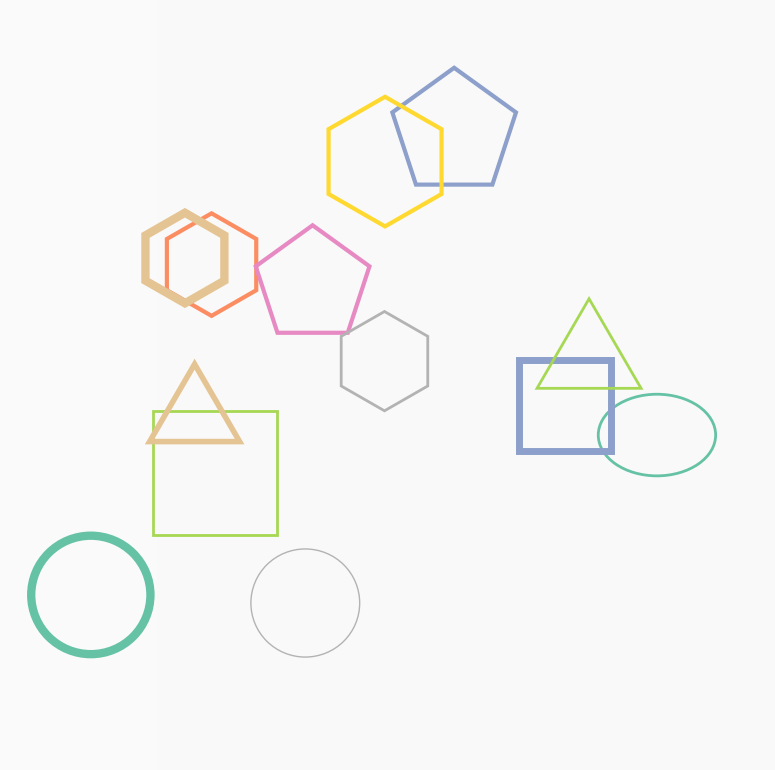[{"shape": "circle", "thickness": 3, "radius": 0.38, "center": [0.117, 0.227]}, {"shape": "oval", "thickness": 1, "radius": 0.38, "center": [0.848, 0.435]}, {"shape": "hexagon", "thickness": 1.5, "radius": 0.33, "center": [0.273, 0.656]}, {"shape": "square", "thickness": 2.5, "radius": 0.29, "center": [0.729, 0.473]}, {"shape": "pentagon", "thickness": 1.5, "radius": 0.42, "center": [0.586, 0.828]}, {"shape": "pentagon", "thickness": 1.5, "radius": 0.39, "center": [0.403, 0.63]}, {"shape": "square", "thickness": 1, "radius": 0.4, "center": [0.278, 0.386]}, {"shape": "triangle", "thickness": 1, "radius": 0.39, "center": [0.76, 0.534]}, {"shape": "hexagon", "thickness": 1.5, "radius": 0.42, "center": [0.497, 0.79]}, {"shape": "triangle", "thickness": 2, "radius": 0.34, "center": [0.251, 0.46]}, {"shape": "hexagon", "thickness": 3, "radius": 0.29, "center": [0.239, 0.665]}, {"shape": "circle", "thickness": 0.5, "radius": 0.35, "center": [0.394, 0.217]}, {"shape": "hexagon", "thickness": 1, "radius": 0.32, "center": [0.496, 0.531]}]